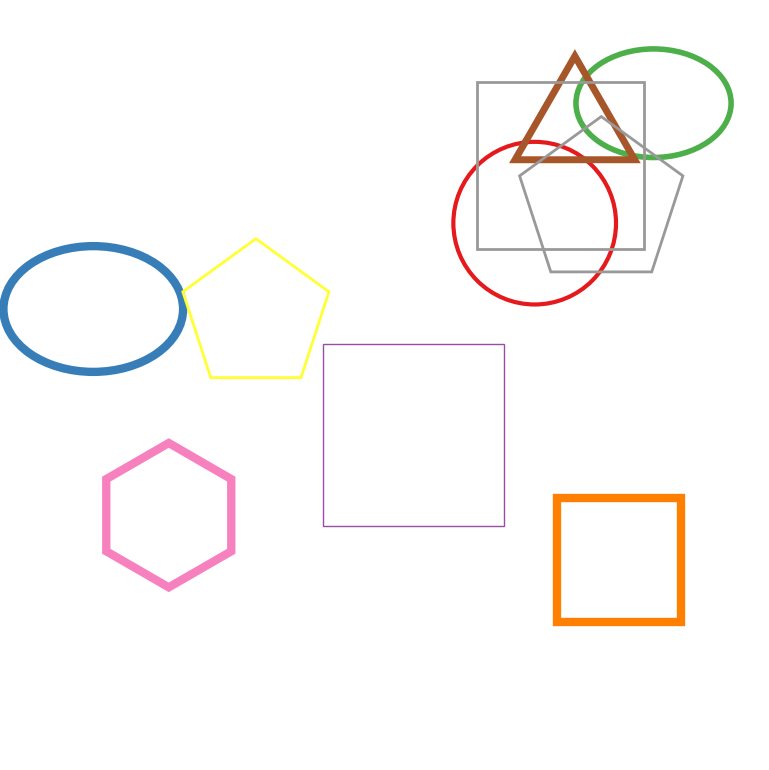[{"shape": "circle", "thickness": 1.5, "radius": 0.53, "center": [0.694, 0.71]}, {"shape": "oval", "thickness": 3, "radius": 0.58, "center": [0.121, 0.599]}, {"shape": "oval", "thickness": 2, "radius": 0.5, "center": [0.849, 0.866]}, {"shape": "square", "thickness": 0.5, "radius": 0.59, "center": [0.537, 0.435]}, {"shape": "square", "thickness": 3, "radius": 0.4, "center": [0.804, 0.273]}, {"shape": "pentagon", "thickness": 1, "radius": 0.5, "center": [0.332, 0.59]}, {"shape": "triangle", "thickness": 2.5, "radius": 0.45, "center": [0.747, 0.837]}, {"shape": "hexagon", "thickness": 3, "radius": 0.47, "center": [0.219, 0.331]}, {"shape": "pentagon", "thickness": 1, "radius": 0.56, "center": [0.781, 0.737]}, {"shape": "square", "thickness": 1, "radius": 0.54, "center": [0.728, 0.785]}]